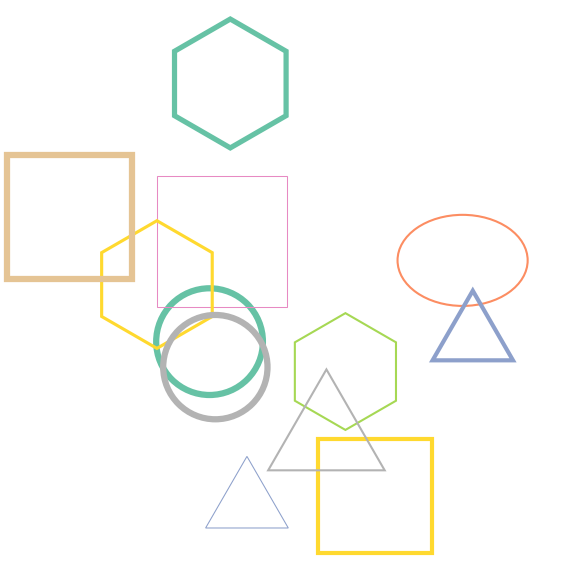[{"shape": "hexagon", "thickness": 2.5, "radius": 0.56, "center": [0.399, 0.855]}, {"shape": "circle", "thickness": 3, "radius": 0.46, "center": [0.363, 0.408]}, {"shape": "oval", "thickness": 1, "radius": 0.56, "center": [0.801, 0.548]}, {"shape": "triangle", "thickness": 2, "radius": 0.4, "center": [0.819, 0.415]}, {"shape": "triangle", "thickness": 0.5, "radius": 0.41, "center": [0.428, 0.126]}, {"shape": "square", "thickness": 0.5, "radius": 0.56, "center": [0.384, 0.581]}, {"shape": "hexagon", "thickness": 1, "radius": 0.51, "center": [0.598, 0.356]}, {"shape": "square", "thickness": 2, "radius": 0.49, "center": [0.65, 0.14]}, {"shape": "hexagon", "thickness": 1.5, "radius": 0.55, "center": [0.272, 0.506]}, {"shape": "square", "thickness": 3, "radius": 0.54, "center": [0.12, 0.623]}, {"shape": "circle", "thickness": 3, "radius": 0.45, "center": [0.373, 0.363]}, {"shape": "triangle", "thickness": 1, "radius": 0.58, "center": [0.565, 0.243]}]